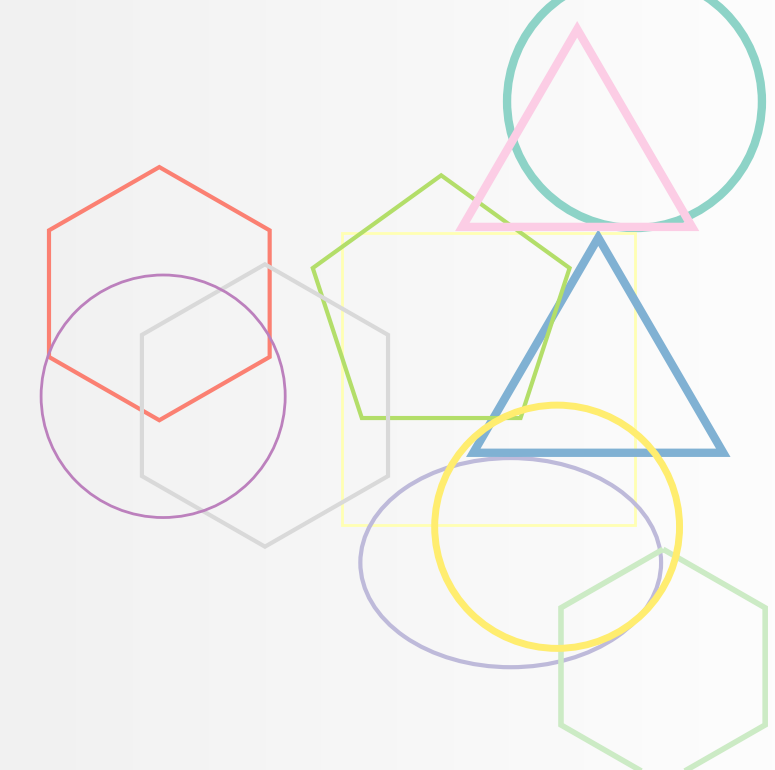[{"shape": "circle", "thickness": 3, "radius": 0.82, "center": [0.819, 0.868]}, {"shape": "square", "thickness": 1, "radius": 0.95, "center": [0.63, 0.507]}, {"shape": "oval", "thickness": 1.5, "radius": 0.97, "center": [0.659, 0.269]}, {"shape": "hexagon", "thickness": 1.5, "radius": 0.82, "center": [0.206, 0.619]}, {"shape": "triangle", "thickness": 3, "radius": 0.93, "center": [0.772, 0.505]}, {"shape": "pentagon", "thickness": 1.5, "radius": 0.87, "center": [0.569, 0.598]}, {"shape": "triangle", "thickness": 3, "radius": 0.86, "center": [0.745, 0.791]}, {"shape": "hexagon", "thickness": 1.5, "radius": 0.92, "center": [0.342, 0.473]}, {"shape": "circle", "thickness": 1, "radius": 0.79, "center": [0.211, 0.485]}, {"shape": "hexagon", "thickness": 2, "radius": 0.76, "center": [0.856, 0.135]}, {"shape": "circle", "thickness": 2.5, "radius": 0.79, "center": [0.719, 0.316]}]